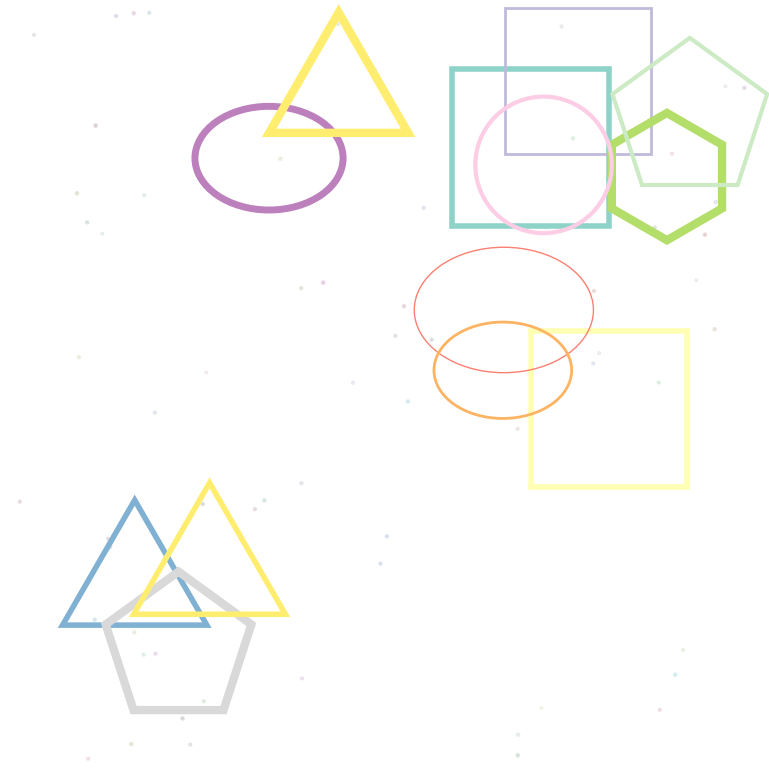[{"shape": "square", "thickness": 2, "radius": 0.51, "center": [0.689, 0.809]}, {"shape": "square", "thickness": 2, "radius": 0.51, "center": [0.791, 0.469]}, {"shape": "square", "thickness": 1, "radius": 0.47, "center": [0.751, 0.895]}, {"shape": "oval", "thickness": 0.5, "radius": 0.58, "center": [0.654, 0.597]}, {"shape": "triangle", "thickness": 2, "radius": 0.54, "center": [0.175, 0.242]}, {"shape": "oval", "thickness": 1, "radius": 0.45, "center": [0.653, 0.519]}, {"shape": "hexagon", "thickness": 3, "radius": 0.41, "center": [0.866, 0.771]}, {"shape": "circle", "thickness": 1.5, "radius": 0.44, "center": [0.706, 0.786]}, {"shape": "pentagon", "thickness": 3, "radius": 0.5, "center": [0.232, 0.158]}, {"shape": "oval", "thickness": 2.5, "radius": 0.48, "center": [0.349, 0.795]}, {"shape": "pentagon", "thickness": 1.5, "radius": 0.53, "center": [0.896, 0.845]}, {"shape": "triangle", "thickness": 2, "radius": 0.57, "center": [0.272, 0.259]}, {"shape": "triangle", "thickness": 3, "radius": 0.52, "center": [0.44, 0.88]}]